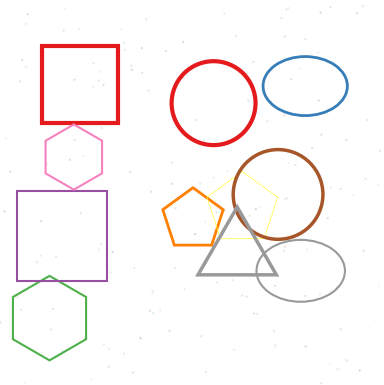[{"shape": "circle", "thickness": 3, "radius": 0.54, "center": [0.555, 0.732]}, {"shape": "square", "thickness": 3, "radius": 0.5, "center": [0.207, 0.78]}, {"shape": "oval", "thickness": 2, "radius": 0.55, "center": [0.793, 0.776]}, {"shape": "hexagon", "thickness": 1.5, "radius": 0.55, "center": [0.129, 0.174]}, {"shape": "square", "thickness": 1.5, "radius": 0.59, "center": [0.161, 0.387]}, {"shape": "pentagon", "thickness": 2, "radius": 0.41, "center": [0.501, 0.43]}, {"shape": "pentagon", "thickness": 0.5, "radius": 0.48, "center": [0.629, 0.458]}, {"shape": "circle", "thickness": 2.5, "radius": 0.58, "center": [0.722, 0.495]}, {"shape": "hexagon", "thickness": 1.5, "radius": 0.42, "center": [0.192, 0.592]}, {"shape": "oval", "thickness": 1.5, "radius": 0.57, "center": [0.781, 0.297]}, {"shape": "triangle", "thickness": 2.5, "radius": 0.59, "center": [0.616, 0.345]}]